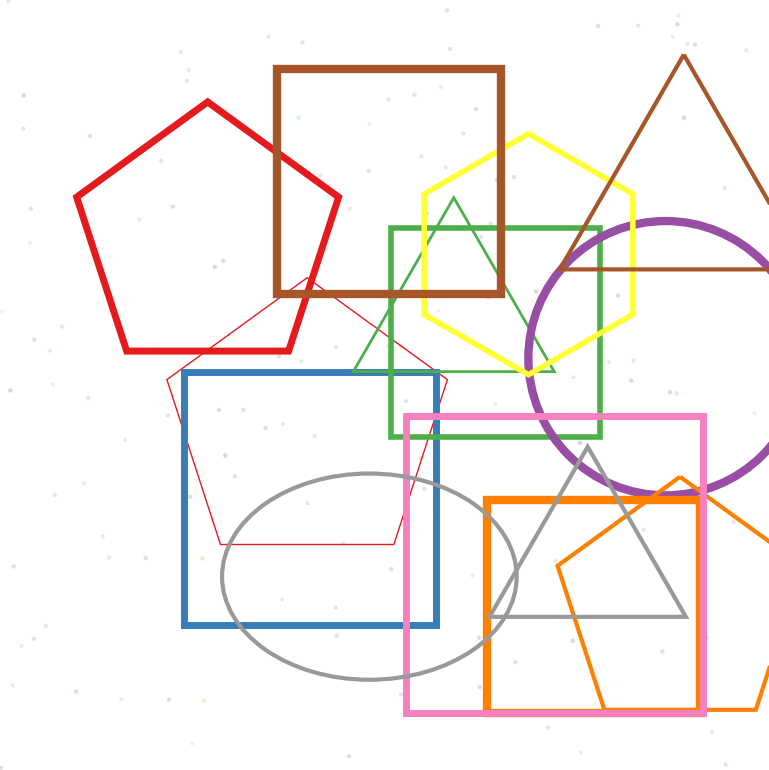[{"shape": "pentagon", "thickness": 0.5, "radius": 0.96, "center": [0.399, 0.448]}, {"shape": "pentagon", "thickness": 2.5, "radius": 0.89, "center": [0.27, 0.689]}, {"shape": "square", "thickness": 2.5, "radius": 0.82, "center": [0.402, 0.353]}, {"shape": "square", "thickness": 2, "radius": 0.68, "center": [0.643, 0.568]}, {"shape": "triangle", "thickness": 1, "radius": 0.75, "center": [0.589, 0.593]}, {"shape": "circle", "thickness": 3, "radius": 0.89, "center": [0.864, 0.535]}, {"shape": "pentagon", "thickness": 1.5, "radius": 0.84, "center": [0.883, 0.213]}, {"shape": "square", "thickness": 3, "radius": 0.69, "center": [0.77, 0.213]}, {"shape": "hexagon", "thickness": 2, "radius": 0.78, "center": [0.686, 0.67]}, {"shape": "square", "thickness": 3, "radius": 0.73, "center": [0.506, 0.764]}, {"shape": "triangle", "thickness": 1.5, "radius": 0.93, "center": [0.888, 0.743]}, {"shape": "square", "thickness": 2.5, "radius": 0.96, "center": [0.72, 0.267]}, {"shape": "oval", "thickness": 1.5, "radius": 0.96, "center": [0.48, 0.251]}, {"shape": "triangle", "thickness": 1.5, "radius": 0.74, "center": [0.763, 0.273]}]